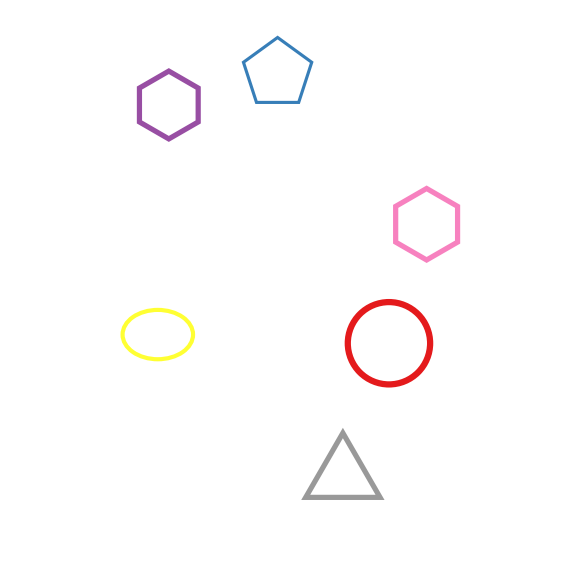[{"shape": "circle", "thickness": 3, "radius": 0.36, "center": [0.674, 0.405]}, {"shape": "pentagon", "thickness": 1.5, "radius": 0.31, "center": [0.481, 0.872]}, {"shape": "hexagon", "thickness": 2.5, "radius": 0.29, "center": [0.292, 0.817]}, {"shape": "oval", "thickness": 2, "radius": 0.31, "center": [0.273, 0.42]}, {"shape": "hexagon", "thickness": 2.5, "radius": 0.31, "center": [0.739, 0.611]}, {"shape": "triangle", "thickness": 2.5, "radius": 0.37, "center": [0.594, 0.175]}]